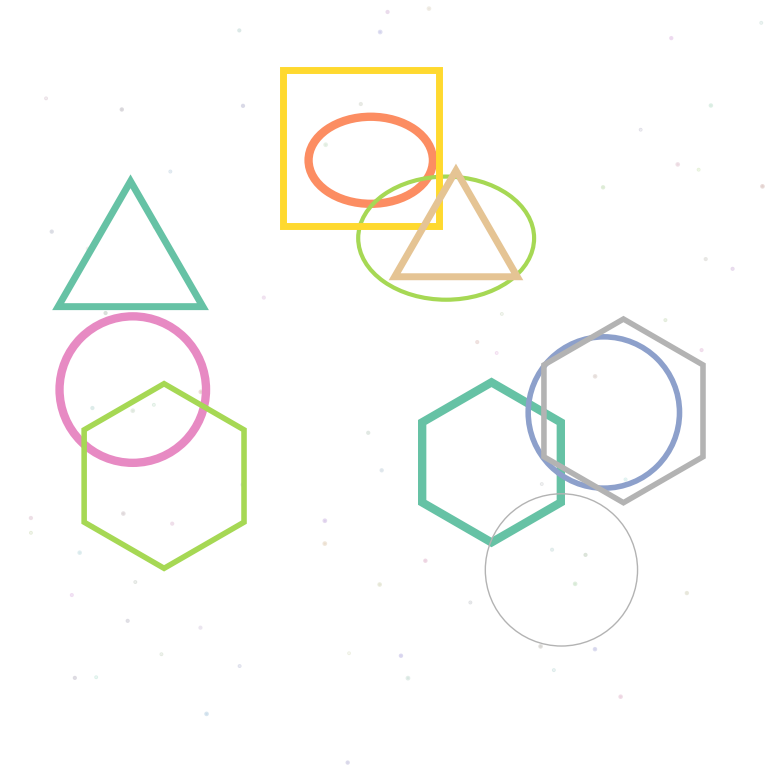[{"shape": "triangle", "thickness": 2.5, "radius": 0.54, "center": [0.17, 0.656]}, {"shape": "hexagon", "thickness": 3, "radius": 0.52, "center": [0.638, 0.4]}, {"shape": "oval", "thickness": 3, "radius": 0.4, "center": [0.481, 0.792]}, {"shape": "circle", "thickness": 2, "radius": 0.49, "center": [0.784, 0.464]}, {"shape": "circle", "thickness": 3, "radius": 0.48, "center": [0.172, 0.494]}, {"shape": "oval", "thickness": 1.5, "radius": 0.57, "center": [0.579, 0.691]}, {"shape": "hexagon", "thickness": 2, "radius": 0.6, "center": [0.213, 0.382]}, {"shape": "square", "thickness": 2.5, "radius": 0.51, "center": [0.469, 0.808]}, {"shape": "triangle", "thickness": 2.5, "radius": 0.46, "center": [0.592, 0.687]}, {"shape": "circle", "thickness": 0.5, "radius": 0.49, "center": [0.729, 0.26]}, {"shape": "hexagon", "thickness": 2, "radius": 0.6, "center": [0.81, 0.466]}]